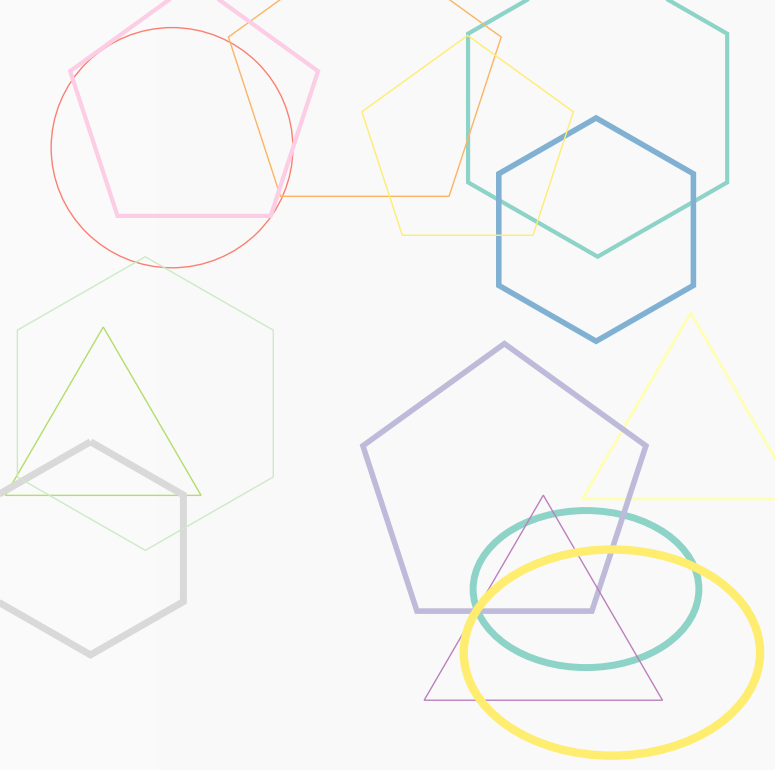[{"shape": "hexagon", "thickness": 1.5, "radius": 0.97, "center": [0.771, 0.86]}, {"shape": "oval", "thickness": 2.5, "radius": 0.73, "center": [0.756, 0.235]}, {"shape": "triangle", "thickness": 1, "radius": 0.81, "center": [0.891, 0.433]}, {"shape": "pentagon", "thickness": 2, "radius": 0.96, "center": [0.651, 0.362]}, {"shape": "circle", "thickness": 0.5, "radius": 0.78, "center": [0.222, 0.808]}, {"shape": "hexagon", "thickness": 2, "radius": 0.72, "center": [0.769, 0.702]}, {"shape": "pentagon", "thickness": 0.5, "radius": 0.93, "center": [0.471, 0.895]}, {"shape": "triangle", "thickness": 0.5, "radius": 0.73, "center": [0.133, 0.43]}, {"shape": "pentagon", "thickness": 1.5, "radius": 0.84, "center": [0.25, 0.856]}, {"shape": "hexagon", "thickness": 2.5, "radius": 0.69, "center": [0.117, 0.288]}, {"shape": "triangle", "thickness": 0.5, "radius": 0.89, "center": [0.701, 0.179]}, {"shape": "hexagon", "thickness": 0.5, "radius": 0.95, "center": [0.188, 0.476]}, {"shape": "pentagon", "thickness": 0.5, "radius": 0.72, "center": [0.603, 0.811]}, {"shape": "oval", "thickness": 3, "radius": 0.96, "center": [0.79, 0.153]}]